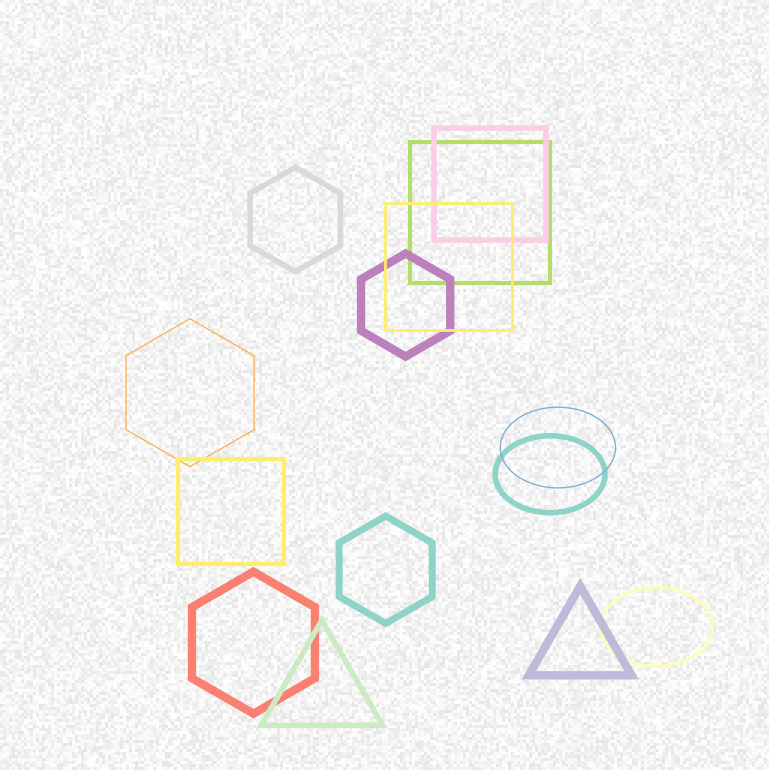[{"shape": "hexagon", "thickness": 2.5, "radius": 0.35, "center": [0.501, 0.26]}, {"shape": "oval", "thickness": 2, "radius": 0.36, "center": [0.714, 0.384]}, {"shape": "oval", "thickness": 1, "radius": 0.36, "center": [0.853, 0.186]}, {"shape": "triangle", "thickness": 3, "radius": 0.39, "center": [0.754, 0.162]}, {"shape": "hexagon", "thickness": 3, "radius": 0.46, "center": [0.329, 0.165]}, {"shape": "oval", "thickness": 0.5, "radius": 0.37, "center": [0.725, 0.419]}, {"shape": "hexagon", "thickness": 0.5, "radius": 0.48, "center": [0.247, 0.49]}, {"shape": "square", "thickness": 1.5, "radius": 0.45, "center": [0.623, 0.724]}, {"shape": "square", "thickness": 2, "radius": 0.36, "center": [0.636, 0.761]}, {"shape": "hexagon", "thickness": 2, "radius": 0.34, "center": [0.384, 0.715]}, {"shape": "hexagon", "thickness": 3, "radius": 0.33, "center": [0.527, 0.604]}, {"shape": "triangle", "thickness": 2, "radius": 0.46, "center": [0.418, 0.104]}, {"shape": "square", "thickness": 1.5, "radius": 0.34, "center": [0.3, 0.336]}, {"shape": "square", "thickness": 1, "radius": 0.41, "center": [0.583, 0.654]}]